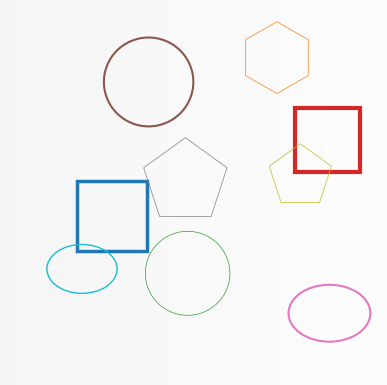[{"shape": "square", "thickness": 2.5, "radius": 0.45, "center": [0.288, 0.438]}, {"shape": "hexagon", "thickness": 0.5, "radius": 0.47, "center": [0.715, 0.85]}, {"shape": "circle", "thickness": 0.5, "radius": 0.55, "center": [0.484, 0.29]}, {"shape": "square", "thickness": 3, "radius": 0.41, "center": [0.845, 0.637]}, {"shape": "circle", "thickness": 1.5, "radius": 0.58, "center": [0.384, 0.787]}, {"shape": "oval", "thickness": 1.5, "radius": 0.53, "center": [0.85, 0.186]}, {"shape": "pentagon", "thickness": 0.5, "radius": 0.57, "center": [0.478, 0.529]}, {"shape": "pentagon", "thickness": 0.5, "radius": 0.42, "center": [0.775, 0.542]}, {"shape": "oval", "thickness": 1, "radius": 0.45, "center": [0.212, 0.302]}]